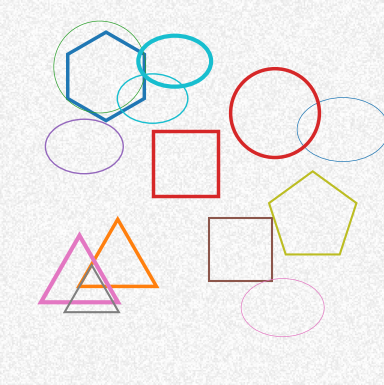[{"shape": "hexagon", "thickness": 2.5, "radius": 0.57, "center": [0.275, 0.802]}, {"shape": "oval", "thickness": 0.5, "radius": 0.59, "center": [0.891, 0.663]}, {"shape": "triangle", "thickness": 2.5, "radius": 0.58, "center": [0.306, 0.314]}, {"shape": "circle", "thickness": 0.5, "radius": 0.6, "center": [0.259, 0.826]}, {"shape": "circle", "thickness": 2.5, "radius": 0.58, "center": [0.714, 0.706]}, {"shape": "square", "thickness": 2.5, "radius": 0.42, "center": [0.481, 0.576]}, {"shape": "oval", "thickness": 1, "radius": 0.51, "center": [0.219, 0.62]}, {"shape": "square", "thickness": 1.5, "radius": 0.41, "center": [0.625, 0.353]}, {"shape": "oval", "thickness": 0.5, "radius": 0.54, "center": [0.734, 0.201]}, {"shape": "triangle", "thickness": 3, "radius": 0.58, "center": [0.206, 0.273]}, {"shape": "triangle", "thickness": 1.5, "radius": 0.41, "center": [0.238, 0.23]}, {"shape": "pentagon", "thickness": 1.5, "radius": 0.6, "center": [0.812, 0.436]}, {"shape": "oval", "thickness": 3, "radius": 0.47, "center": [0.454, 0.841]}, {"shape": "oval", "thickness": 1, "radius": 0.46, "center": [0.396, 0.744]}]